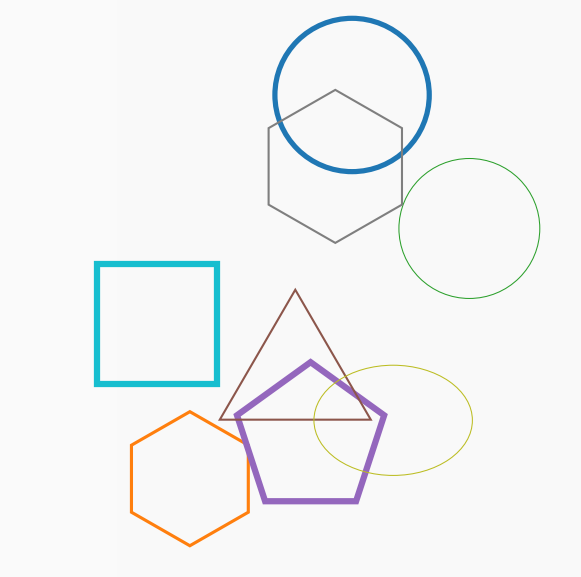[{"shape": "circle", "thickness": 2.5, "radius": 0.66, "center": [0.606, 0.835]}, {"shape": "hexagon", "thickness": 1.5, "radius": 0.58, "center": [0.327, 0.17]}, {"shape": "circle", "thickness": 0.5, "radius": 0.61, "center": [0.807, 0.603]}, {"shape": "pentagon", "thickness": 3, "radius": 0.67, "center": [0.534, 0.239]}, {"shape": "triangle", "thickness": 1, "radius": 0.75, "center": [0.508, 0.347]}, {"shape": "hexagon", "thickness": 1, "radius": 0.66, "center": [0.577, 0.711]}, {"shape": "oval", "thickness": 0.5, "radius": 0.68, "center": [0.676, 0.271]}, {"shape": "square", "thickness": 3, "radius": 0.52, "center": [0.27, 0.439]}]